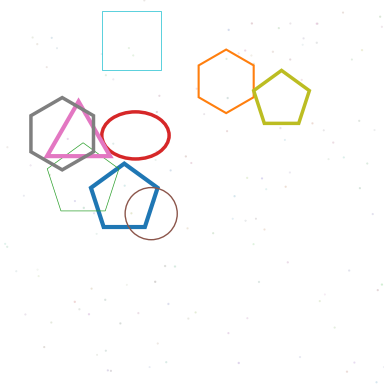[{"shape": "pentagon", "thickness": 3, "radius": 0.46, "center": [0.323, 0.484]}, {"shape": "hexagon", "thickness": 1.5, "radius": 0.41, "center": [0.587, 0.789]}, {"shape": "pentagon", "thickness": 0.5, "radius": 0.49, "center": [0.216, 0.531]}, {"shape": "oval", "thickness": 2.5, "radius": 0.44, "center": [0.352, 0.648]}, {"shape": "circle", "thickness": 1, "radius": 0.34, "center": [0.393, 0.445]}, {"shape": "triangle", "thickness": 3, "radius": 0.47, "center": [0.204, 0.642]}, {"shape": "hexagon", "thickness": 2.5, "radius": 0.47, "center": [0.162, 0.653]}, {"shape": "pentagon", "thickness": 2.5, "radius": 0.38, "center": [0.731, 0.741]}, {"shape": "square", "thickness": 0.5, "radius": 0.38, "center": [0.342, 0.895]}]